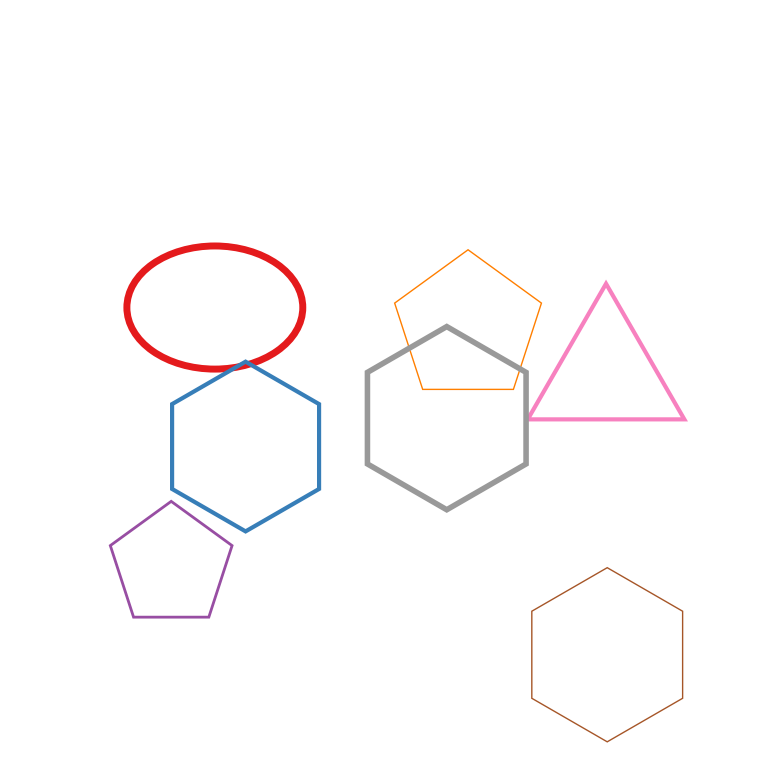[{"shape": "oval", "thickness": 2.5, "radius": 0.57, "center": [0.279, 0.601]}, {"shape": "hexagon", "thickness": 1.5, "radius": 0.55, "center": [0.319, 0.42]}, {"shape": "pentagon", "thickness": 1, "radius": 0.42, "center": [0.222, 0.266]}, {"shape": "pentagon", "thickness": 0.5, "radius": 0.5, "center": [0.608, 0.575]}, {"shape": "hexagon", "thickness": 0.5, "radius": 0.57, "center": [0.789, 0.15]}, {"shape": "triangle", "thickness": 1.5, "radius": 0.59, "center": [0.787, 0.514]}, {"shape": "hexagon", "thickness": 2, "radius": 0.59, "center": [0.58, 0.457]}]